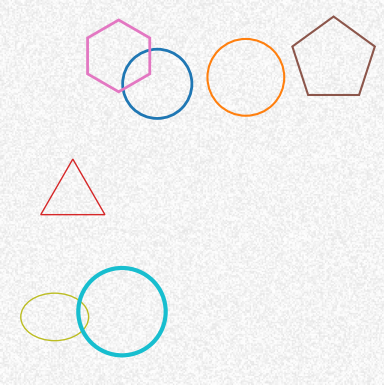[{"shape": "circle", "thickness": 2, "radius": 0.45, "center": [0.409, 0.782]}, {"shape": "circle", "thickness": 1.5, "radius": 0.5, "center": [0.639, 0.799]}, {"shape": "triangle", "thickness": 1, "radius": 0.48, "center": [0.189, 0.491]}, {"shape": "pentagon", "thickness": 1.5, "radius": 0.56, "center": [0.866, 0.844]}, {"shape": "hexagon", "thickness": 2, "radius": 0.47, "center": [0.308, 0.855]}, {"shape": "oval", "thickness": 1, "radius": 0.44, "center": [0.142, 0.177]}, {"shape": "circle", "thickness": 3, "radius": 0.57, "center": [0.317, 0.19]}]